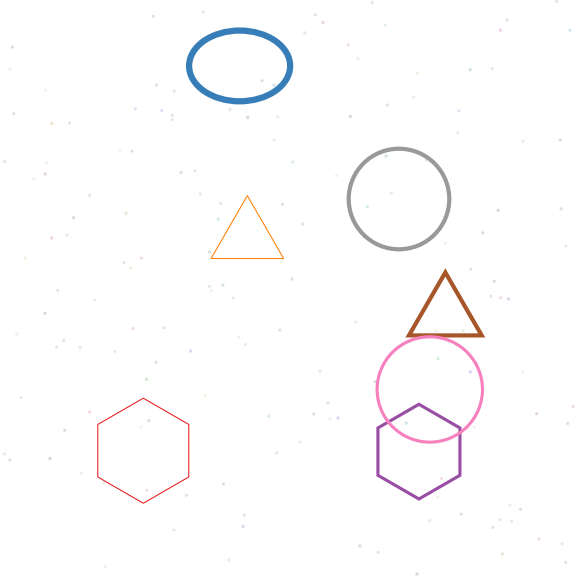[{"shape": "hexagon", "thickness": 0.5, "radius": 0.45, "center": [0.248, 0.219]}, {"shape": "oval", "thickness": 3, "radius": 0.44, "center": [0.415, 0.885]}, {"shape": "hexagon", "thickness": 1.5, "radius": 0.41, "center": [0.725, 0.217]}, {"shape": "triangle", "thickness": 0.5, "radius": 0.36, "center": [0.428, 0.588]}, {"shape": "triangle", "thickness": 2, "radius": 0.36, "center": [0.771, 0.455]}, {"shape": "circle", "thickness": 1.5, "radius": 0.46, "center": [0.744, 0.325]}, {"shape": "circle", "thickness": 2, "radius": 0.44, "center": [0.691, 0.655]}]